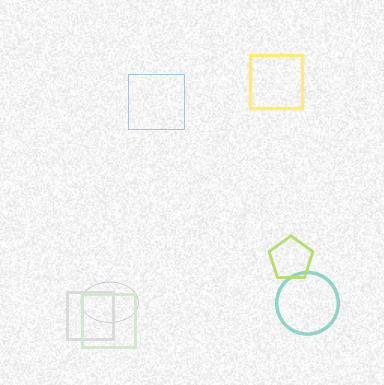[{"shape": "circle", "thickness": 2.5, "radius": 0.4, "center": [0.799, 0.212]}, {"shape": "oval", "thickness": 0.5, "radius": 0.37, "center": [0.285, 0.215]}, {"shape": "square", "thickness": 0.5, "radius": 0.36, "center": [0.406, 0.736]}, {"shape": "pentagon", "thickness": 2, "radius": 0.3, "center": [0.756, 0.328]}, {"shape": "square", "thickness": 2, "radius": 0.3, "center": [0.234, 0.18]}, {"shape": "square", "thickness": 2, "radius": 0.35, "center": [0.282, 0.167]}, {"shape": "square", "thickness": 2.5, "radius": 0.34, "center": [0.717, 0.789]}]